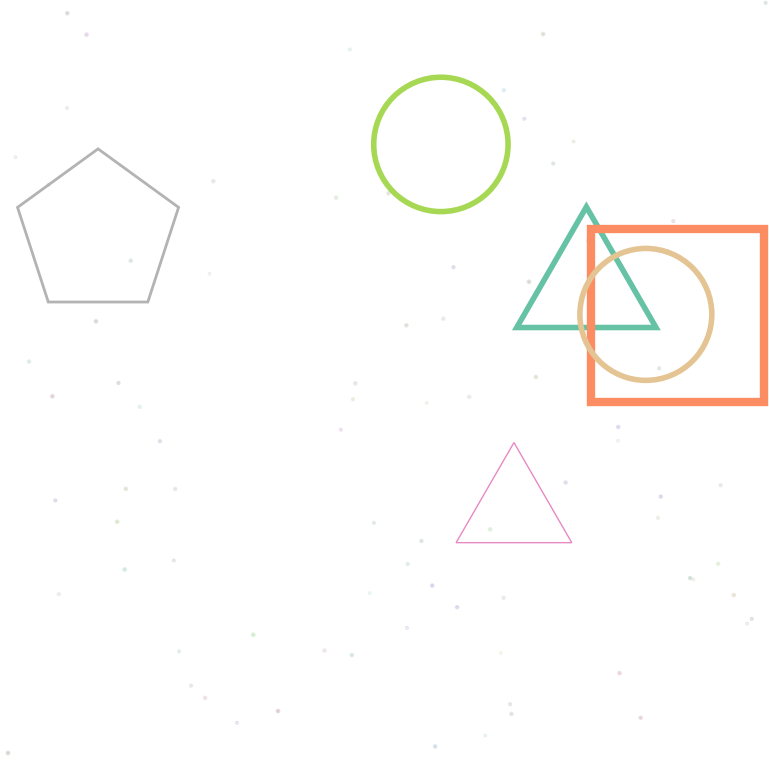[{"shape": "triangle", "thickness": 2, "radius": 0.52, "center": [0.762, 0.627]}, {"shape": "square", "thickness": 3, "radius": 0.56, "center": [0.88, 0.591]}, {"shape": "triangle", "thickness": 0.5, "radius": 0.43, "center": [0.667, 0.339]}, {"shape": "circle", "thickness": 2, "radius": 0.44, "center": [0.573, 0.812]}, {"shape": "circle", "thickness": 2, "radius": 0.43, "center": [0.839, 0.592]}, {"shape": "pentagon", "thickness": 1, "radius": 0.55, "center": [0.127, 0.697]}]